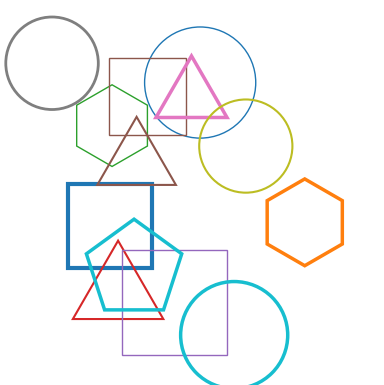[{"shape": "circle", "thickness": 1, "radius": 0.72, "center": [0.52, 0.786]}, {"shape": "square", "thickness": 3, "radius": 0.55, "center": [0.286, 0.412]}, {"shape": "hexagon", "thickness": 2.5, "radius": 0.56, "center": [0.792, 0.423]}, {"shape": "hexagon", "thickness": 1, "radius": 0.53, "center": [0.291, 0.674]}, {"shape": "triangle", "thickness": 1.5, "radius": 0.68, "center": [0.307, 0.239]}, {"shape": "square", "thickness": 1, "radius": 0.69, "center": [0.453, 0.214]}, {"shape": "triangle", "thickness": 1.5, "radius": 0.59, "center": [0.355, 0.579]}, {"shape": "square", "thickness": 1, "radius": 0.5, "center": [0.383, 0.749]}, {"shape": "triangle", "thickness": 2.5, "radius": 0.53, "center": [0.497, 0.748]}, {"shape": "circle", "thickness": 2, "radius": 0.6, "center": [0.135, 0.836]}, {"shape": "circle", "thickness": 1.5, "radius": 0.61, "center": [0.638, 0.621]}, {"shape": "pentagon", "thickness": 2.5, "radius": 0.65, "center": [0.348, 0.3]}, {"shape": "circle", "thickness": 2.5, "radius": 0.7, "center": [0.608, 0.13]}]